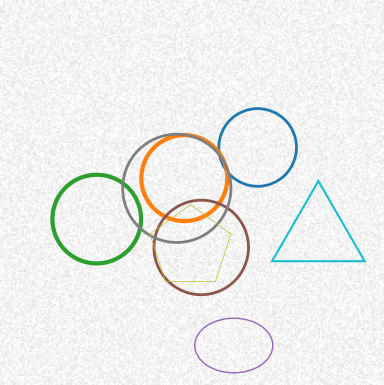[{"shape": "circle", "thickness": 2, "radius": 0.5, "center": [0.669, 0.617]}, {"shape": "circle", "thickness": 3, "radius": 0.56, "center": [0.479, 0.537]}, {"shape": "circle", "thickness": 3, "radius": 0.58, "center": [0.251, 0.431]}, {"shape": "oval", "thickness": 1, "radius": 0.51, "center": [0.607, 0.103]}, {"shape": "circle", "thickness": 2, "radius": 0.61, "center": [0.523, 0.357]}, {"shape": "circle", "thickness": 2, "radius": 0.7, "center": [0.459, 0.511]}, {"shape": "pentagon", "thickness": 0.5, "radius": 0.55, "center": [0.495, 0.358]}, {"shape": "triangle", "thickness": 1.5, "radius": 0.69, "center": [0.827, 0.391]}]